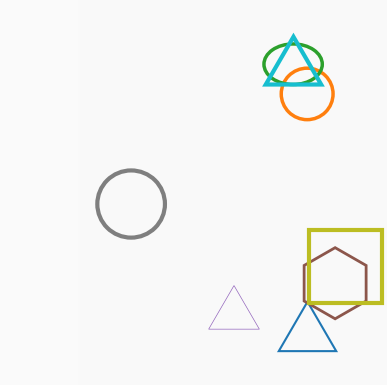[{"shape": "triangle", "thickness": 1.5, "radius": 0.43, "center": [0.794, 0.131]}, {"shape": "circle", "thickness": 2.5, "radius": 0.33, "center": [0.793, 0.756]}, {"shape": "oval", "thickness": 2.5, "radius": 0.38, "center": [0.756, 0.833]}, {"shape": "triangle", "thickness": 0.5, "radius": 0.38, "center": [0.604, 0.183]}, {"shape": "hexagon", "thickness": 2, "radius": 0.46, "center": [0.865, 0.264]}, {"shape": "circle", "thickness": 3, "radius": 0.44, "center": [0.338, 0.47]}, {"shape": "square", "thickness": 3, "radius": 0.47, "center": [0.891, 0.308]}, {"shape": "triangle", "thickness": 3, "radius": 0.41, "center": [0.757, 0.822]}]